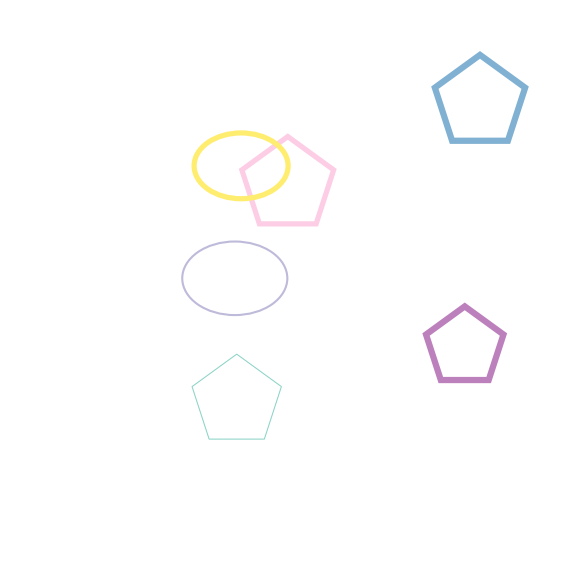[{"shape": "pentagon", "thickness": 0.5, "radius": 0.41, "center": [0.41, 0.305]}, {"shape": "oval", "thickness": 1, "radius": 0.45, "center": [0.407, 0.517]}, {"shape": "pentagon", "thickness": 3, "radius": 0.41, "center": [0.831, 0.822]}, {"shape": "pentagon", "thickness": 2.5, "radius": 0.42, "center": [0.498, 0.679]}, {"shape": "pentagon", "thickness": 3, "radius": 0.35, "center": [0.805, 0.398]}, {"shape": "oval", "thickness": 2.5, "radius": 0.41, "center": [0.417, 0.712]}]